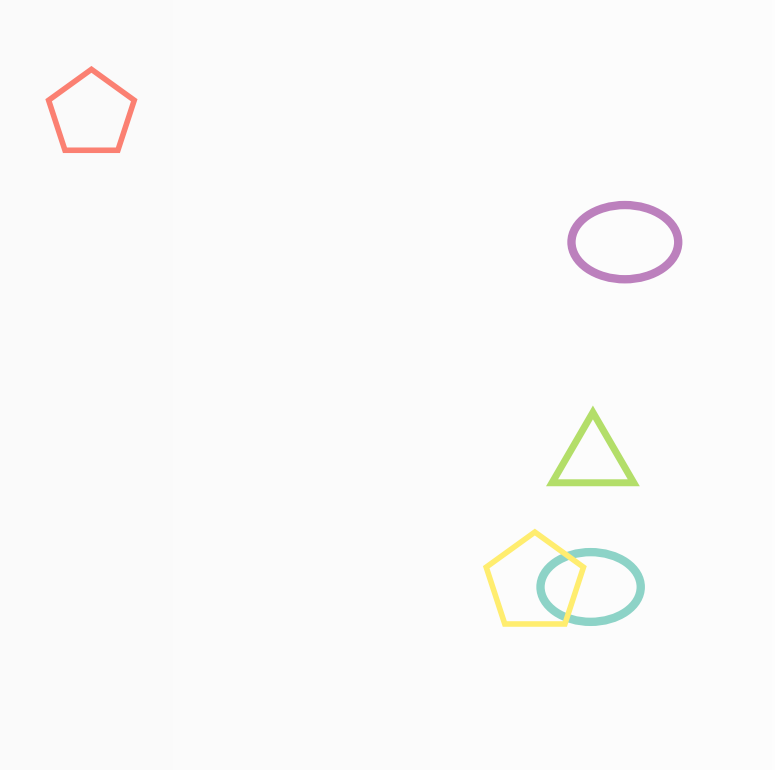[{"shape": "oval", "thickness": 3, "radius": 0.32, "center": [0.762, 0.238]}, {"shape": "pentagon", "thickness": 2, "radius": 0.29, "center": [0.118, 0.852]}, {"shape": "triangle", "thickness": 2.5, "radius": 0.3, "center": [0.765, 0.403]}, {"shape": "oval", "thickness": 3, "radius": 0.34, "center": [0.806, 0.686]}, {"shape": "pentagon", "thickness": 2, "radius": 0.33, "center": [0.69, 0.243]}]